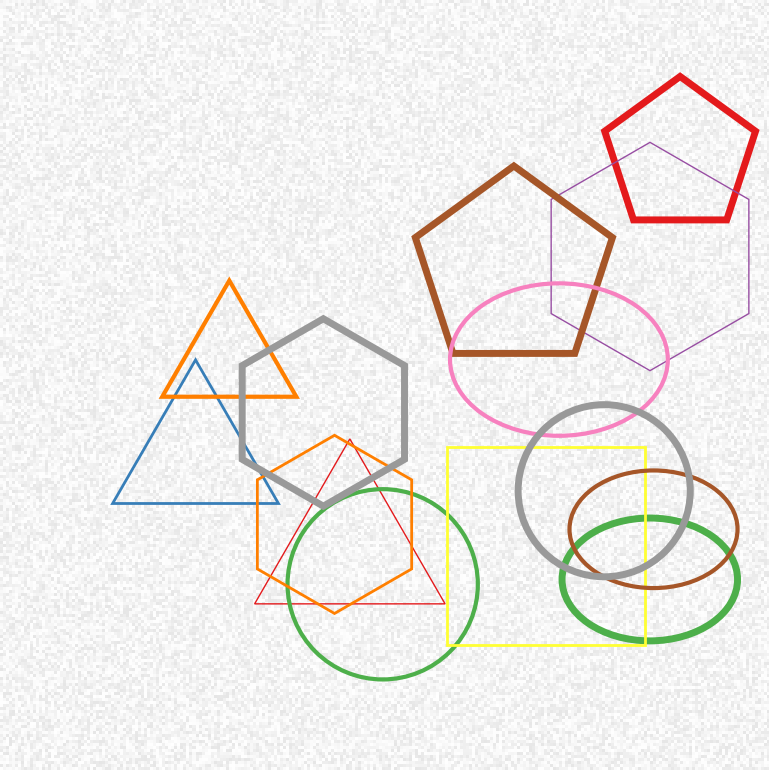[{"shape": "pentagon", "thickness": 2.5, "radius": 0.51, "center": [0.883, 0.798]}, {"shape": "triangle", "thickness": 0.5, "radius": 0.71, "center": [0.454, 0.287]}, {"shape": "triangle", "thickness": 1, "radius": 0.62, "center": [0.254, 0.408]}, {"shape": "circle", "thickness": 1.5, "radius": 0.62, "center": [0.497, 0.241]}, {"shape": "oval", "thickness": 2.5, "radius": 0.57, "center": [0.844, 0.247]}, {"shape": "hexagon", "thickness": 0.5, "radius": 0.74, "center": [0.844, 0.667]}, {"shape": "triangle", "thickness": 1.5, "radius": 0.5, "center": [0.298, 0.535]}, {"shape": "hexagon", "thickness": 1, "radius": 0.58, "center": [0.434, 0.319]}, {"shape": "square", "thickness": 1, "radius": 0.64, "center": [0.709, 0.291]}, {"shape": "pentagon", "thickness": 2.5, "radius": 0.67, "center": [0.667, 0.65]}, {"shape": "oval", "thickness": 1.5, "radius": 0.55, "center": [0.849, 0.313]}, {"shape": "oval", "thickness": 1.5, "radius": 0.71, "center": [0.726, 0.533]}, {"shape": "circle", "thickness": 2.5, "radius": 0.56, "center": [0.785, 0.363]}, {"shape": "hexagon", "thickness": 2.5, "radius": 0.61, "center": [0.42, 0.464]}]